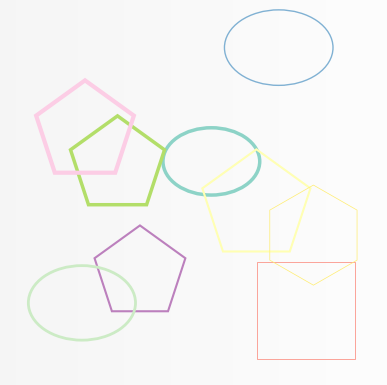[{"shape": "oval", "thickness": 2.5, "radius": 0.62, "center": [0.545, 0.581]}, {"shape": "pentagon", "thickness": 1.5, "radius": 0.73, "center": [0.662, 0.465]}, {"shape": "square", "thickness": 0.5, "radius": 0.63, "center": [0.79, 0.192]}, {"shape": "oval", "thickness": 1, "radius": 0.7, "center": [0.719, 0.876]}, {"shape": "pentagon", "thickness": 2.5, "radius": 0.64, "center": [0.303, 0.571]}, {"shape": "pentagon", "thickness": 3, "radius": 0.66, "center": [0.219, 0.659]}, {"shape": "pentagon", "thickness": 1.5, "radius": 0.62, "center": [0.361, 0.291]}, {"shape": "oval", "thickness": 2, "radius": 0.69, "center": [0.211, 0.213]}, {"shape": "hexagon", "thickness": 0.5, "radius": 0.65, "center": [0.809, 0.389]}]